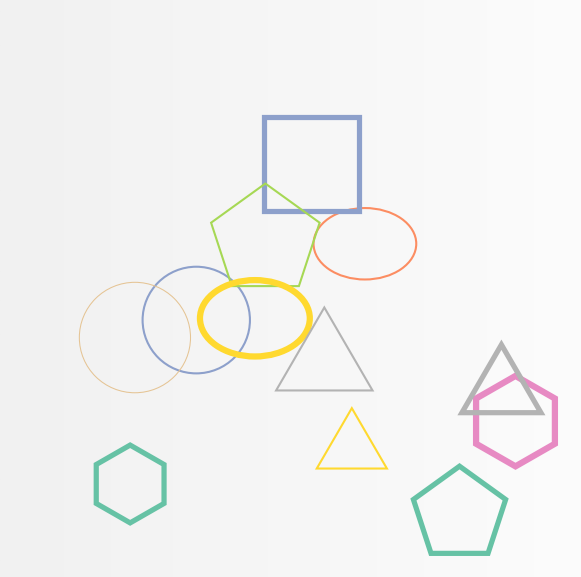[{"shape": "hexagon", "thickness": 2.5, "radius": 0.34, "center": [0.224, 0.161]}, {"shape": "pentagon", "thickness": 2.5, "radius": 0.42, "center": [0.791, 0.108]}, {"shape": "oval", "thickness": 1, "radius": 0.44, "center": [0.628, 0.577]}, {"shape": "square", "thickness": 2.5, "radius": 0.41, "center": [0.536, 0.716]}, {"shape": "circle", "thickness": 1, "radius": 0.46, "center": [0.338, 0.445]}, {"shape": "hexagon", "thickness": 3, "radius": 0.39, "center": [0.887, 0.27]}, {"shape": "pentagon", "thickness": 1, "radius": 0.49, "center": [0.457, 0.583]}, {"shape": "triangle", "thickness": 1, "radius": 0.35, "center": [0.605, 0.223]}, {"shape": "oval", "thickness": 3, "radius": 0.47, "center": [0.439, 0.448]}, {"shape": "circle", "thickness": 0.5, "radius": 0.48, "center": [0.232, 0.415]}, {"shape": "triangle", "thickness": 1, "radius": 0.48, "center": [0.558, 0.371]}, {"shape": "triangle", "thickness": 2.5, "radius": 0.39, "center": [0.863, 0.324]}]